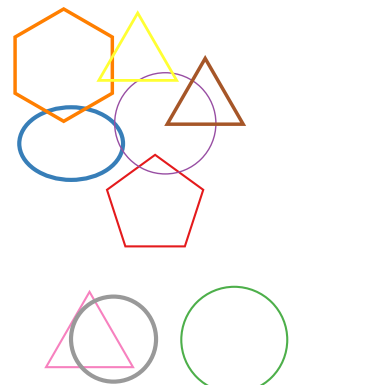[{"shape": "pentagon", "thickness": 1.5, "radius": 0.66, "center": [0.403, 0.466]}, {"shape": "oval", "thickness": 3, "radius": 0.67, "center": [0.185, 0.627]}, {"shape": "circle", "thickness": 1.5, "radius": 0.69, "center": [0.609, 0.117]}, {"shape": "circle", "thickness": 1, "radius": 0.66, "center": [0.429, 0.68]}, {"shape": "hexagon", "thickness": 2.5, "radius": 0.73, "center": [0.165, 0.831]}, {"shape": "triangle", "thickness": 2, "radius": 0.58, "center": [0.358, 0.85]}, {"shape": "triangle", "thickness": 2.5, "radius": 0.57, "center": [0.533, 0.734]}, {"shape": "triangle", "thickness": 1.5, "radius": 0.65, "center": [0.233, 0.112]}, {"shape": "circle", "thickness": 3, "radius": 0.55, "center": [0.295, 0.119]}]